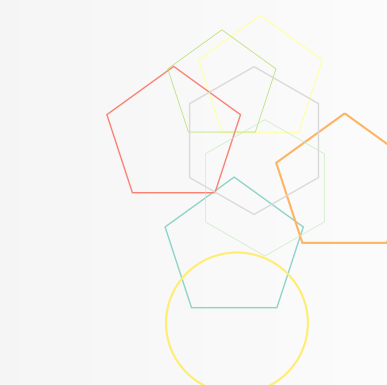[{"shape": "pentagon", "thickness": 1, "radius": 0.94, "center": [0.604, 0.353]}, {"shape": "pentagon", "thickness": 1, "radius": 0.84, "center": [0.672, 0.792]}, {"shape": "pentagon", "thickness": 1, "radius": 0.91, "center": [0.448, 0.646]}, {"shape": "pentagon", "thickness": 1.5, "radius": 0.93, "center": [0.89, 0.52]}, {"shape": "pentagon", "thickness": 0.5, "radius": 0.73, "center": [0.573, 0.776]}, {"shape": "hexagon", "thickness": 1, "radius": 0.96, "center": [0.656, 0.635]}, {"shape": "hexagon", "thickness": 0.5, "radius": 0.89, "center": [0.684, 0.512]}, {"shape": "circle", "thickness": 1.5, "radius": 0.92, "center": [0.611, 0.161]}]